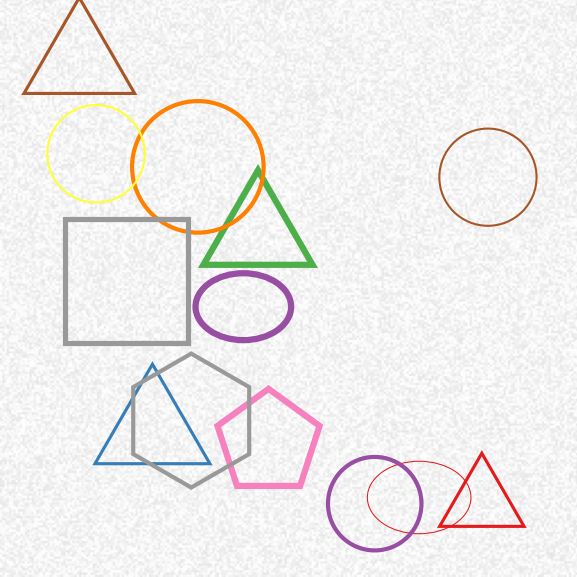[{"shape": "oval", "thickness": 0.5, "radius": 0.45, "center": [0.726, 0.138]}, {"shape": "triangle", "thickness": 1.5, "radius": 0.42, "center": [0.834, 0.13]}, {"shape": "triangle", "thickness": 1.5, "radius": 0.57, "center": [0.264, 0.254]}, {"shape": "triangle", "thickness": 3, "radius": 0.55, "center": [0.447, 0.595]}, {"shape": "circle", "thickness": 2, "radius": 0.4, "center": [0.649, 0.127]}, {"shape": "oval", "thickness": 3, "radius": 0.41, "center": [0.421, 0.468]}, {"shape": "circle", "thickness": 2, "radius": 0.57, "center": [0.343, 0.71]}, {"shape": "circle", "thickness": 1, "radius": 0.42, "center": [0.166, 0.733]}, {"shape": "circle", "thickness": 1, "radius": 0.42, "center": [0.845, 0.692]}, {"shape": "triangle", "thickness": 1.5, "radius": 0.55, "center": [0.137, 0.893]}, {"shape": "pentagon", "thickness": 3, "radius": 0.46, "center": [0.465, 0.233]}, {"shape": "hexagon", "thickness": 2, "radius": 0.58, "center": [0.331, 0.271]}, {"shape": "square", "thickness": 2.5, "radius": 0.53, "center": [0.219, 0.513]}]